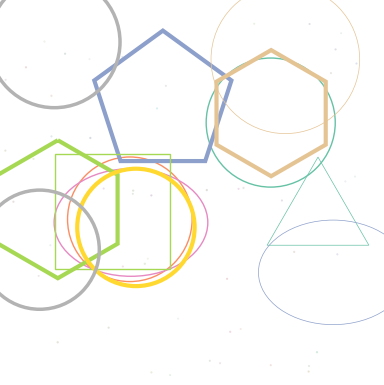[{"shape": "triangle", "thickness": 0.5, "radius": 0.76, "center": [0.826, 0.439]}, {"shape": "circle", "thickness": 1, "radius": 0.84, "center": [0.703, 0.682]}, {"shape": "circle", "thickness": 1, "radius": 0.81, "center": [0.337, 0.43]}, {"shape": "oval", "thickness": 0.5, "radius": 0.97, "center": [0.865, 0.293]}, {"shape": "pentagon", "thickness": 3, "radius": 0.94, "center": [0.423, 0.733]}, {"shape": "oval", "thickness": 1, "radius": 1.0, "center": [0.34, 0.422]}, {"shape": "hexagon", "thickness": 3, "radius": 0.9, "center": [0.15, 0.457]}, {"shape": "square", "thickness": 1, "radius": 0.75, "center": [0.293, 0.451]}, {"shape": "circle", "thickness": 3, "radius": 0.76, "center": [0.353, 0.409]}, {"shape": "hexagon", "thickness": 3, "radius": 0.82, "center": [0.704, 0.706]}, {"shape": "circle", "thickness": 0.5, "radius": 0.97, "center": [0.741, 0.846]}, {"shape": "circle", "thickness": 2.5, "radius": 0.77, "center": [0.103, 0.351]}, {"shape": "circle", "thickness": 2.5, "radius": 0.85, "center": [0.141, 0.891]}]